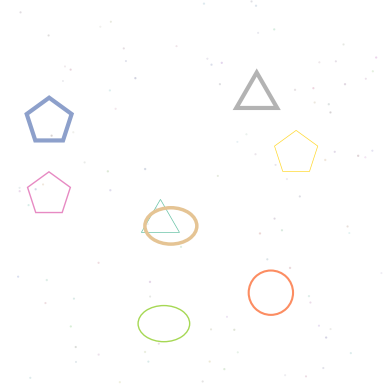[{"shape": "triangle", "thickness": 0.5, "radius": 0.29, "center": [0.417, 0.425]}, {"shape": "circle", "thickness": 1.5, "radius": 0.29, "center": [0.704, 0.24]}, {"shape": "pentagon", "thickness": 3, "radius": 0.31, "center": [0.128, 0.685]}, {"shape": "pentagon", "thickness": 1, "radius": 0.29, "center": [0.127, 0.495]}, {"shape": "oval", "thickness": 1, "radius": 0.34, "center": [0.426, 0.159]}, {"shape": "pentagon", "thickness": 0.5, "radius": 0.3, "center": [0.769, 0.602]}, {"shape": "oval", "thickness": 2.5, "radius": 0.34, "center": [0.444, 0.413]}, {"shape": "triangle", "thickness": 3, "radius": 0.31, "center": [0.667, 0.75]}]